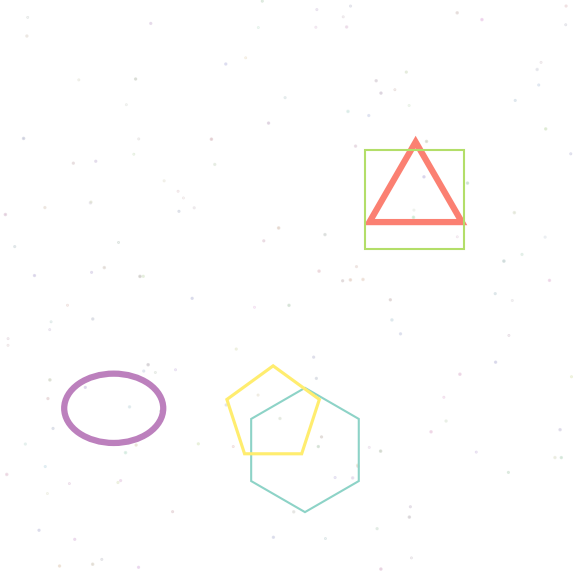[{"shape": "hexagon", "thickness": 1, "radius": 0.54, "center": [0.528, 0.22]}, {"shape": "triangle", "thickness": 3, "radius": 0.46, "center": [0.72, 0.661]}, {"shape": "square", "thickness": 1, "radius": 0.43, "center": [0.718, 0.653]}, {"shape": "oval", "thickness": 3, "radius": 0.43, "center": [0.197, 0.292]}, {"shape": "pentagon", "thickness": 1.5, "radius": 0.42, "center": [0.473, 0.281]}]